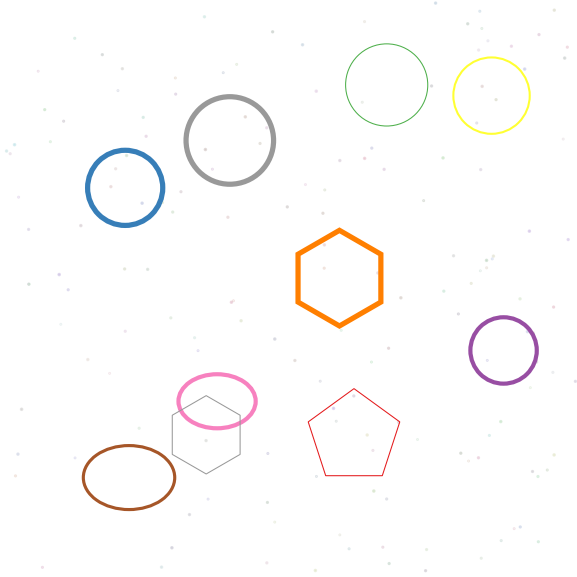[{"shape": "pentagon", "thickness": 0.5, "radius": 0.42, "center": [0.613, 0.243]}, {"shape": "circle", "thickness": 2.5, "radius": 0.33, "center": [0.217, 0.674]}, {"shape": "circle", "thickness": 0.5, "radius": 0.36, "center": [0.67, 0.852]}, {"shape": "circle", "thickness": 2, "radius": 0.29, "center": [0.872, 0.392]}, {"shape": "hexagon", "thickness": 2.5, "radius": 0.41, "center": [0.588, 0.517]}, {"shape": "circle", "thickness": 1, "radius": 0.33, "center": [0.851, 0.834]}, {"shape": "oval", "thickness": 1.5, "radius": 0.4, "center": [0.223, 0.172]}, {"shape": "oval", "thickness": 2, "radius": 0.33, "center": [0.376, 0.304]}, {"shape": "hexagon", "thickness": 0.5, "radius": 0.34, "center": [0.357, 0.246]}, {"shape": "circle", "thickness": 2.5, "radius": 0.38, "center": [0.398, 0.756]}]